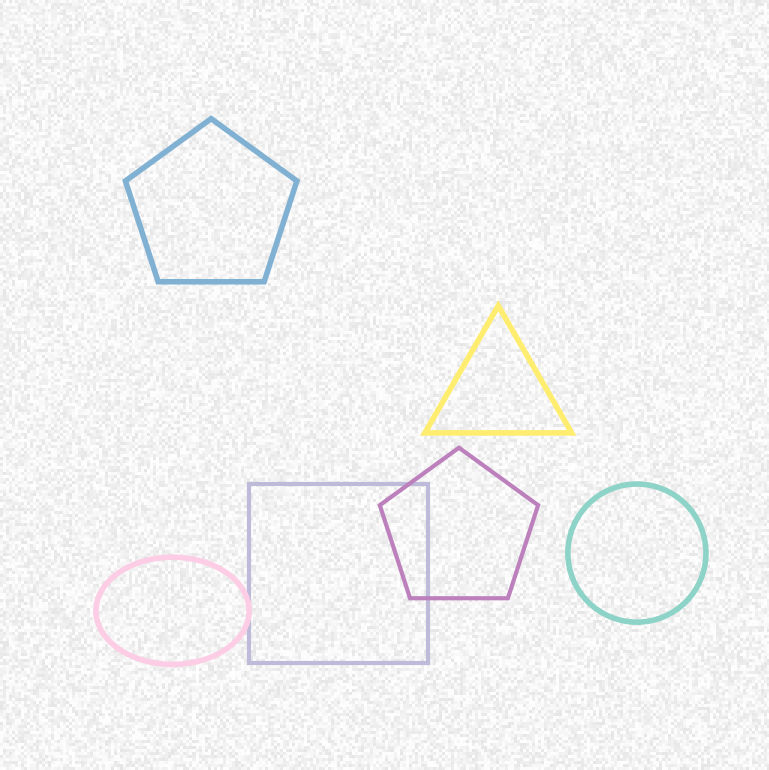[{"shape": "circle", "thickness": 2, "radius": 0.45, "center": [0.827, 0.282]}, {"shape": "square", "thickness": 1.5, "radius": 0.58, "center": [0.44, 0.255]}, {"shape": "pentagon", "thickness": 2, "radius": 0.59, "center": [0.274, 0.729]}, {"shape": "oval", "thickness": 2, "radius": 0.5, "center": [0.224, 0.207]}, {"shape": "pentagon", "thickness": 1.5, "radius": 0.54, "center": [0.596, 0.31]}, {"shape": "triangle", "thickness": 2, "radius": 0.55, "center": [0.647, 0.493]}]